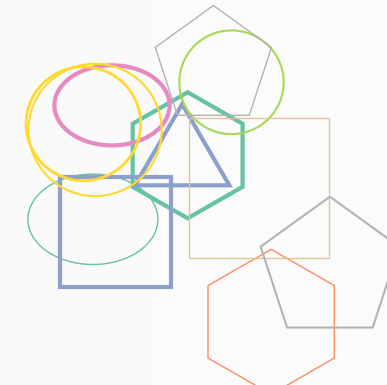[{"shape": "hexagon", "thickness": 3, "radius": 0.82, "center": [0.484, 0.597]}, {"shape": "oval", "thickness": 1, "radius": 0.84, "center": [0.24, 0.43]}, {"shape": "hexagon", "thickness": 1, "radius": 0.94, "center": [0.7, 0.164]}, {"shape": "triangle", "thickness": 3, "radius": 0.7, "center": [0.47, 0.589]}, {"shape": "square", "thickness": 3, "radius": 0.72, "center": [0.299, 0.398]}, {"shape": "oval", "thickness": 3, "radius": 0.74, "center": [0.289, 0.726]}, {"shape": "circle", "thickness": 1.5, "radius": 0.67, "center": [0.597, 0.786]}, {"shape": "circle", "thickness": 1.5, "radius": 0.86, "center": [0.245, 0.662]}, {"shape": "circle", "thickness": 2, "radius": 0.74, "center": [0.215, 0.679]}, {"shape": "square", "thickness": 1, "radius": 0.9, "center": [0.668, 0.512]}, {"shape": "pentagon", "thickness": 1, "radius": 0.79, "center": [0.551, 0.828]}, {"shape": "pentagon", "thickness": 1.5, "radius": 0.94, "center": [0.851, 0.301]}]